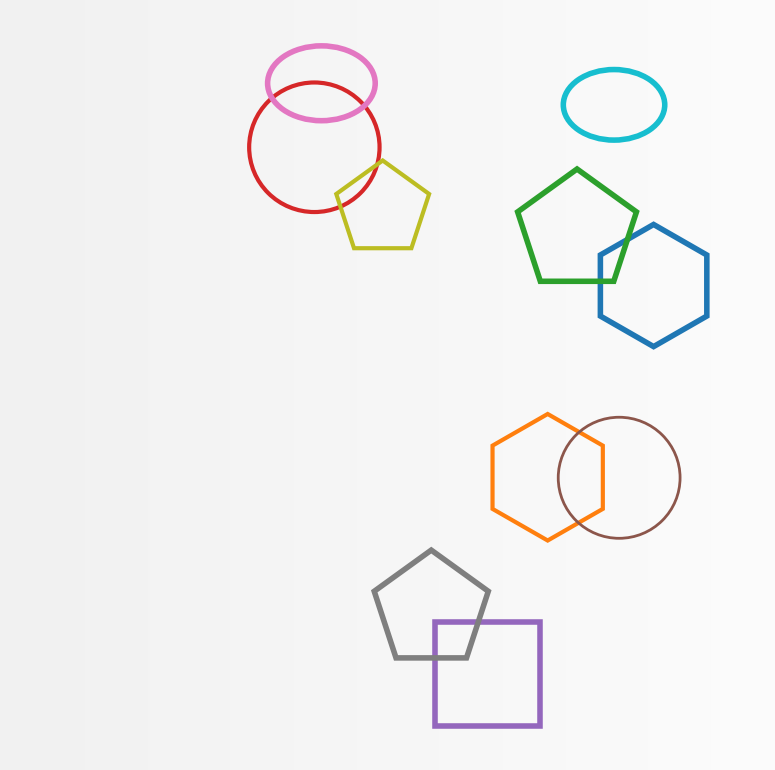[{"shape": "hexagon", "thickness": 2, "radius": 0.4, "center": [0.843, 0.629]}, {"shape": "hexagon", "thickness": 1.5, "radius": 0.41, "center": [0.707, 0.38]}, {"shape": "pentagon", "thickness": 2, "radius": 0.4, "center": [0.745, 0.7]}, {"shape": "circle", "thickness": 1.5, "radius": 0.42, "center": [0.406, 0.809]}, {"shape": "square", "thickness": 2, "radius": 0.34, "center": [0.63, 0.125]}, {"shape": "circle", "thickness": 1, "radius": 0.39, "center": [0.799, 0.38]}, {"shape": "oval", "thickness": 2, "radius": 0.35, "center": [0.415, 0.892]}, {"shape": "pentagon", "thickness": 2, "radius": 0.39, "center": [0.556, 0.208]}, {"shape": "pentagon", "thickness": 1.5, "radius": 0.31, "center": [0.494, 0.729]}, {"shape": "oval", "thickness": 2, "radius": 0.33, "center": [0.792, 0.864]}]